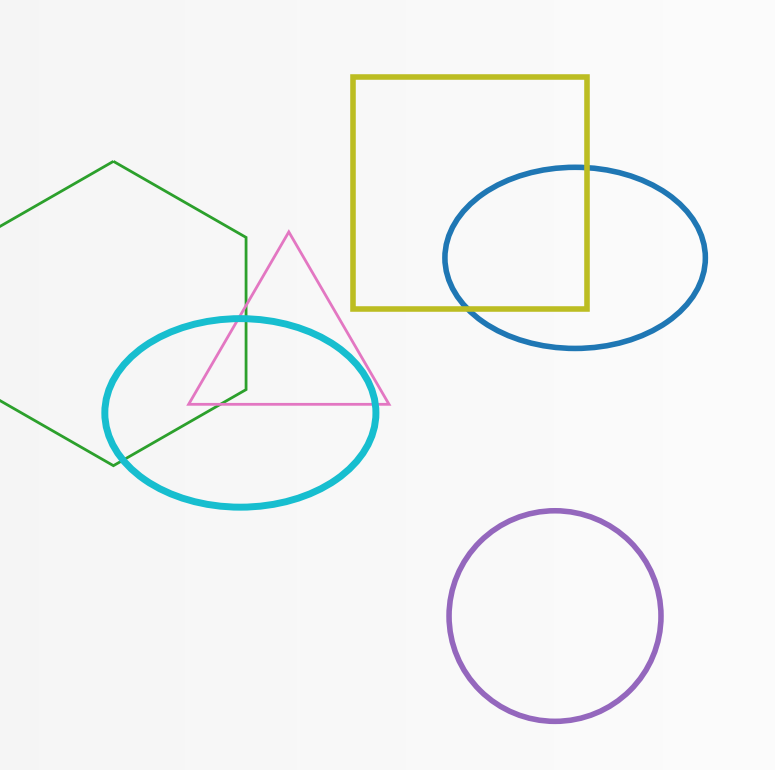[{"shape": "oval", "thickness": 2, "radius": 0.84, "center": [0.742, 0.665]}, {"shape": "hexagon", "thickness": 1, "radius": 0.99, "center": [0.146, 0.593]}, {"shape": "circle", "thickness": 2, "radius": 0.68, "center": [0.716, 0.2]}, {"shape": "triangle", "thickness": 1, "radius": 0.75, "center": [0.373, 0.55]}, {"shape": "square", "thickness": 2, "radius": 0.75, "center": [0.606, 0.75]}, {"shape": "oval", "thickness": 2.5, "radius": 0.87, "center": [0.31, 0.464]}]